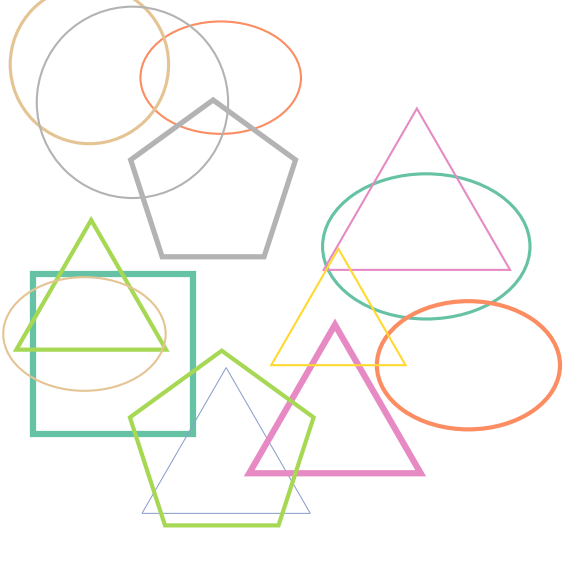[{"shape": "square", "thickness": 3, "radius": 0.69, "center": [0.195, 0.386]}, {"shape": "oval", "thickness": 1.5, "radius": 0.9, "center": [0.738, 0.572]}, {"shape": "oval", "thickness": 1, "radius": 0.7, "center": [0.382, 0.865]}, {"shape": "oval", "thickness": 2, "radius": 0.79, "center": [0.811, 0.367]}, {"shape": "triangle", "thickness": 0.5, "radius": 0.84, "center": [0.392, 0.194]}, {"shape": "triangle", "thickness": 1, "radius": 0.93, "center": [0.722, 0.625]}, {"shape": "triangle", "thickness": 3, "radius": 0.86, "center": [0.58, 0.265]}, {"shape": "pentagon", "thickness": 2, "radius": 0.84, "center": [0.384, 0.225]}, {"shape": "triangle", "thickness": 2, "radius": 0.75, "center": [0.158, 0.468]}, {"shape": "triangle", "thickness": 1, "radius": 0.67, "center": [0.586, 0.434]}, {"shape": "circle", "thickness": 1.5, "radius": 0.69, "center": [0.155, 0.887]}, {"shape": "oval", "thickness": 1, "radius": 0.7, "center": [0.146, 0.421]}, {"shape": "pentagon", "thickness": 2.5, "radius": 0.75, "center": [0.369, 0.676]}, {"shape": "circle", "thickness": 1, "radius": 0.83, "center": [0.229, 0.822]}]